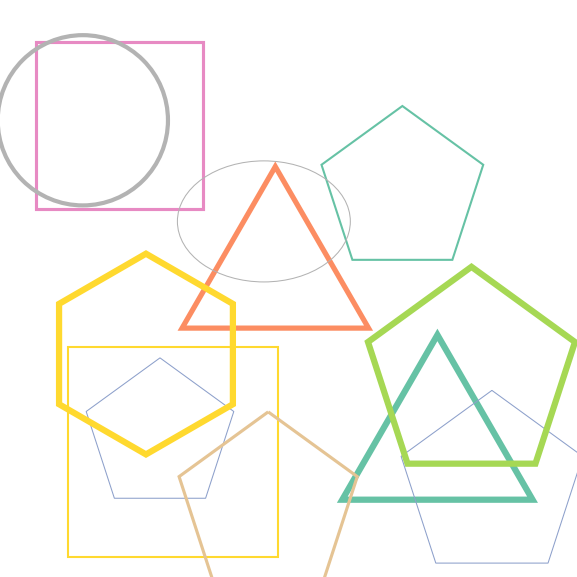[{"shape": "triangle", "thickness": 3, "radius": 0.95, "center": [0.757, 0.229]}, {"shape": "pentagon", "thickness": 1, "radius": 0.74, "center": [0.697, 0.668]}, {"shape": "triangle", "thickness": 2.5, "radius": 0.93, "center": [0.477, 0.524]}, {"shape": "pentagon", "thickness": 0.5, "radius": 0.67, "center": [0.277, 0.245]}, {"shape": "pentagon", "thickness": 0.5, "radius": 0.83, "center": [0.852, 0.158]}, {"shape": "square", "thickness": 1.5, "radius": 0.72, "center": [0.207, 0.782]}, {"shape": "pentagon", "thickness": 3, "radius": 0.94, "center": [0.816, 0.349]}, {"shape": "hexagon", "thickness": 3, "radius": 0.87, "center": [0.253, 0.386]}, {"shape": "square", "thickness": 1, "radius": 0.91, "center": [0.3, 0.217]}, {"shape": "pentagon", "thickness": 1.5, "radius": 0.81, "center": [0.464, 0.124]}, {"shape": "circle", "thickness": 2, "radius": 0.74, "center": [0.143, 0.791]}, {"shape": "oval", "thickness": 0.5, "radius": 0.75, "center": [0.457, 0.616]}]